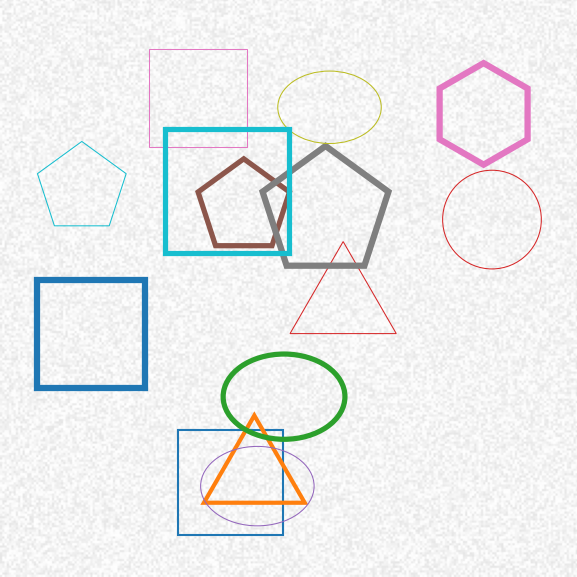[{"shape": "square", "thickness": 1, "radius": 0.46, "center": [0.399, 0.164]}, {"shape": "square", "thickness": 3, "radius": 0.47, "center": [0.158, 0.421]}, {"shape": "triangle", "thickness": 2, "radius": 0.5, "center": [0.44, 0.179]}, {"shape": "oval", "thickness": 2.5, "radius": 0.53, "center": [0.492, 0.312]}, {"shape": "circle", "thickness": 0.5, "radius": 0.43, "center": [0.852, 0.619]}, {"shape": "triangle", "thickness": 0.5, "radius": 0.53, "center": [0.594, 0.475]}, {"shape": "oval", "thickness": 0.5, "radius": 0.49, "center": [0.446, 0.157]}, {"shape": "pentagon", "thickness": 2.5, "radius": 0.42, "center": [0.422, 0.641]}, {"shape": "square", "thickness": 0.5, "radius": 0.43, "center": [0.344, 0.83]}, {"shape": "hexagon", "thickness": 3, "radius": 0.44, "center": [0.837, 0.802]}, {"shape": "pentagon", "thickness": 3, "radius": 0.57, "center": [0.564, 0.632]}, {"shape": "oval", "thickness": 0.5, "radius": 0.45, "center": [0.571, 0.813]}, {"shape": "square", "thickness": 2.5, "radius": 0.54, "center": [0.393, 0.668]}, {"shape": "pentagon", "thickness": 0.5, "radius": 0.4, "center": [0.142, 0.673]}]